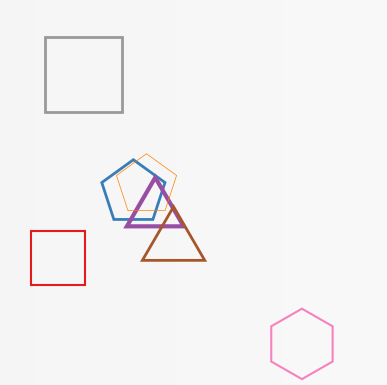[{"shape": "square", "thickness": 1.5, "radius": 0.35, "center": [0.149, 0.331]}, {"shape": "pentagon", "thickness": 2, "radius": 0.43, "center": [0.344, 0.499]}, {"shape": "triangle", "thickness": 3, "radius": 0.42, "center": [0.401, 0.454]}, {"shape": "pentagon", "thickness": 0.5, "radius": 0.41, "center": [0.378, 0.519]}, {"shape": "triangle", "thickness": 2, "radius": 0.46, "center": [0.448, 0.37]}, {"shape": "hexagon", "thickness": 1.5, "radius": 0.46, "center": [0.779, 0.107]}, {"shape": "square", "thickness": 2, "radius": 0.49, "center": [0.215, 0.807]}]